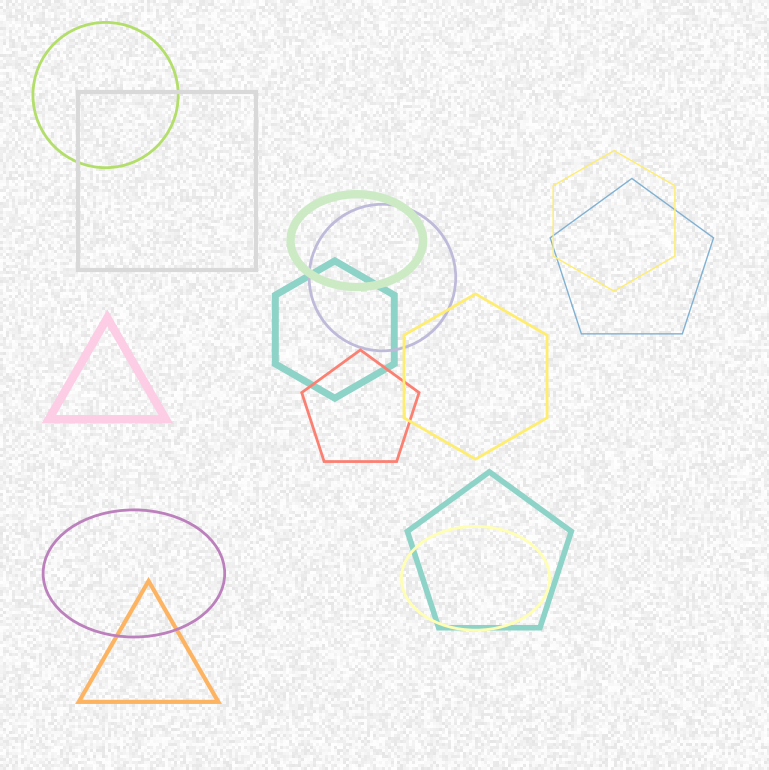[{"shape": "hexagon", "thickness": 2.5, "radius": 0.45, "center": [0.435, 0.572]}, {"shape": "pentagon", "thickness": 2, "radius": 0.56, "center": [0.636, 0.275]}, {"shape": "oval", "thickness": 1, "radius": 0.48, "center": [0.618, 0.249]}, {"shape": "circle", "thickness": 1, "radius": 0.48, "center": [0.497, 0.64]}, {"shape": "pentagon", "thickness": 1, "radius": 0.4, "center": [0.468, 0.465]}, {"shape": "pentagon", "thickness": 0.5, "radius": 0.56, "center": [0.821, 0.657]}, {"shape": "triangle", "thickness": 1.5, "radius": 0.52, "center": [0.193, 0.141]}, {"shape": "circle", "thickness": 1, "radius": 0.47, "center": [0.137, 0.877]}, {"shape": "triangle", "thickness": 3, "radius": 0.44, "center": [0.139, 0.499]}, {"shape": "square", "thickness": 1.5, "radius": 0.58, "center": [0.217, 0.765]}, {"shape": "oval", "thickness": 1, "radius": 0.59, "center": [0.174, 0.255]}, {"shape": "oval", "thickness": 3, "radius": 0.43, "center": [0.463, 0.688]}, {"shape": "hexagon", "thickness": 0.5, "radius": 0.46, "center": [0.797, 0.713]}, {"shape": "hexagon", "thickness": 1, "radius": 0.54, "center": [0.618, 0.511]}]